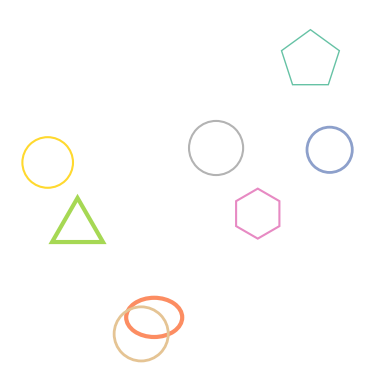[{"shape": "pentagon", "thickness": 1, "radius": 0.39, "center": [0.806, 0.844]}, {"shape": "oval", "thickness": 3, "radius": 0.36, "center": [0.401, 0.176]}, {"shape": "circle", "thickness": 2, "radius": 0.29, "center": [0.856, 0.611]}, {"shape": "hexagon", "thickness": 1.5, "radius": 0.32, "center": [0.669, 0.445]}, {"shape": "triangle", "thickness": 3, "radius": 0.38, "center": [0.201, 0.409]}, {"shape": "circle", "thickness": 1.5, "radius": 0.33, "center": [0.124, 0.578]}, {"shape": "circle", "thickness": 2, "radius": 0.35, "center": [0.367, 0.133]}, {"shape": "circle", "thickness": 1.5, "radius": 0.35, "center": [0.561, 0.616]}]